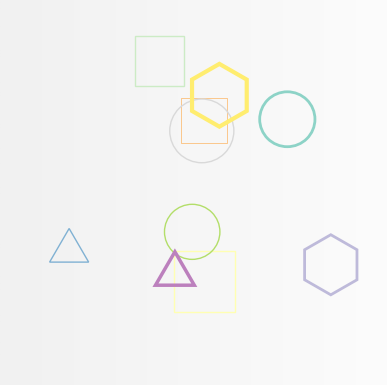[{"shape": "circle", "thickness": 2, "radius": 0.36, "center": [0.741, 0.69]}, {"shape": "square", "thickness": 1, "radius": 0.4, "center": [0.528, 0.268]}, {"shape": "hexagon", "thickness": 2, "radius": 0.39, "center": [0.854, 0.312]}, {"shape": "triangle", "thickness": 1, "radius": 0.29, "center": [0.178, 0.348]}, {"shape": "square", "thickness": 0.5, "radius": 0.29, "center": [0.527, 0.687]}, {"shape": "circle", "thickness": 1, "radius": 0.36, "center": [0.496, 0.398]}, {"shape": "circle", "thickness": 1, "radius": 0.41, "center": [0.521, 0.66]}, {"shape": "triangle", "thickness": 2.5, "radius": 0.29, "center": [0.451, 0.288]}, {"shape": "square", "thickness": 1, "radius": 0.32, "center": [0.411, 0.842]}, {"shape": "hexagon", "thickness": 3, "radius": 0.41, "center": [0.566, 0.753]}]